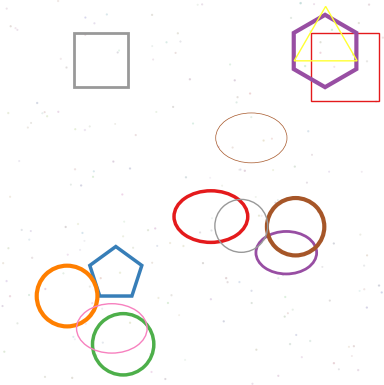[{"shape": "square", "thickness": 1, "radius": 0.44, "center": [0.896, 0.827]}, {"shape": "oval", "thickness": 2.5, "radius": 0.48, "center": [0.548, 0.437]}, {"shape": "pentagon", "thickness": 2.5, "radius": 0.36, "center": [0.301, 0.289]}, {"shape": "circle", "thickness": 2.5, "radius": 0.4, "center": [0.32, 0.106]}, {"shape": "hexagon", "thickness": 3, "radius": 0.47, "center": [0.844, 0.868]}, {"shape": "oval", "thickness": 2, "radius": 0.39, "center": [0.744, 0.344]}, {"shape": "circle", "thickness": 3, "radius": 0.39, "center": [0.174, 0.231]}, {"shape": "triangle", "thickness": 1, "radius": 0.47, "center": [0.846, 0.889]}, {"shape": "oval", "thickness": 0.5, "radius": 0.46, "center": [0.653, 0.642]}, {"shape": "circle", "thickness": 3, "radius": 0.37, "center": [0.768, 0.411]}, {"shape": "oval", "thickness": 1, "radius": 0.46, "center": [0.29, 0.147]}, {"shape": "square", "thickness": 2, "radius": 0.35, "center": [0.263, 0.845]}, {"shape": "circle", "thickness": 1, "radius": 0.34, "center": [0.627, 0.413]}]